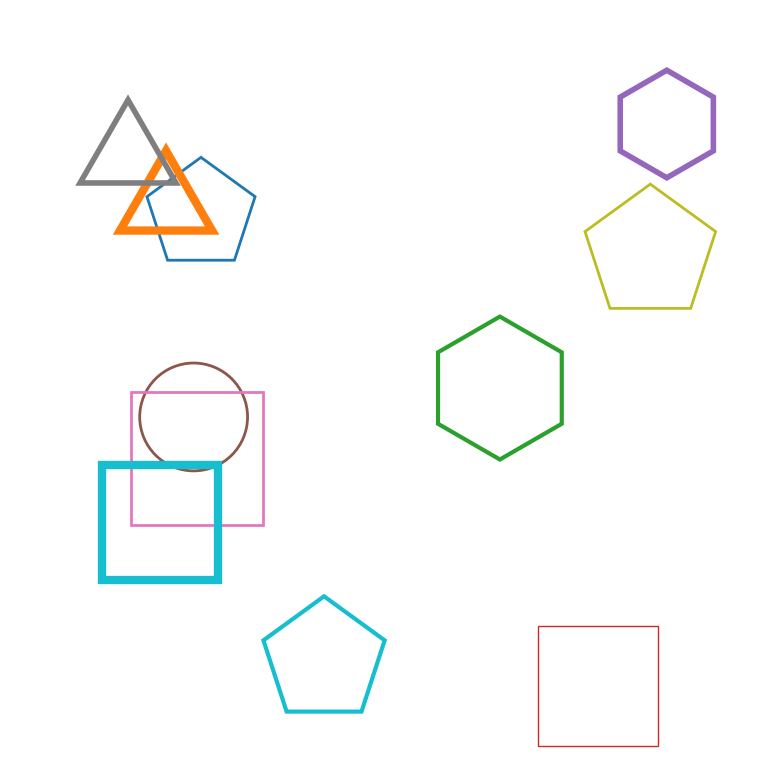[{"shape": "pentagon", "thickness": 1, "radius": 0.37, "center": [0.261, 0.722]}, {"shape": "triangle", "thickness": 3, "radius": 0.35, "center": [0.216, 0.735]}, {"shape": "hexagon", "thickness": 1.5, "radius": 0.46, "center": [0.649, 0.496]}, {"shape": "square", "thickness": 0.5, "radius": 0.39, "center": [0.776, 0.109]}, {"shape": "hexagon", "thickness": 2, "radius": 0.35, "center": [0.866, 0.839]}, {"shape": "circle", "thickness": 1, "radius": 0.35, "center": [0.251, 0.458]}, {"shape": "square", "thickness": 1, "radius": 0.43, "center": [0.256, 0.404]}, {"shape": "triangle", "thickness": 2, "radius": 0.36, "center": [0.166, 0.798]}, {"shape": "pentagon", "thickness": 1, "radius": 0.45, "center": [0.845, 0.672]}, {"shape": "square", "thickness": 3, "radius": 0.37, "center": [0.208, 0.321]}, {"shape": "pentagon", "thickness": 1.5, "radius": 0.41, "center": [0.421, 0.143]}]